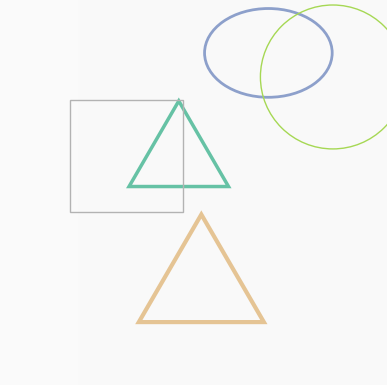[{"shape": "triangle", "thickness": 2.5, "radius": 0.74, "center": [0.461, 0.59]}, {"shape": "oval", "thickness": 2, "radius": 0.82, "center": [0.693, 0.863]}, {"shape": "circle", "thickness": 1, "radius": 0.93, "center": [0.859, 0.8]}, {"shape": "triangle", "thickness": 3, "radius": 0.93, "center": [0.52, 0.257]}, {"shape": "square", "thickness": 1, "radius": 0.73, "center": [0.326, 0.596]}]